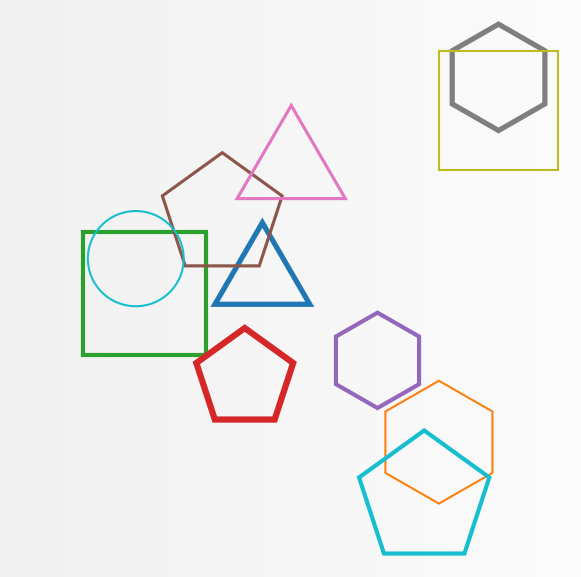[{"shape": "triangle", "thickness": 2.5, "radius": 0.47, "center": [0.451, 0.519]}, {"shape": "hexagon", "thickness": 1, "radius": 0.53, "center": [0.755, 0.233]}, {"shape": "square", "thickness": 2, "radius": 0.53, "center": [0.249, 0.491]}, {"shape": "pentagon", "thickness": 3, "radius": 0.44, "center": [0.421, 0.344]}, {"shape": "hexagon", "thickness": 2, "radius": 0.41, "center": [0.649, 0.375]}, {"shape": "pentagon", "thickness": 1.5, "radius": 0.54, "center": [0.382, 0.626]}, {"shape": "triangle", "thickness": 1.5, "radius": 0.54, "center": [0.501, 0.709]}, {"shape": "hexagon", "thickness": 2.5, "radius": 0.46, "center": [0.858, 0.865]}, {"shape": "square", "thickness": 1, "radius": 0.51, "center": [0.858, 0.808]}, {"shape": "pentagon", "thickness": 2, "radius": 0.59, "center": [0.73, 0.136]}, {"shape": "circle", "thickness": 1, "radius": 0.41, "center": [0.234, 0.551]}]